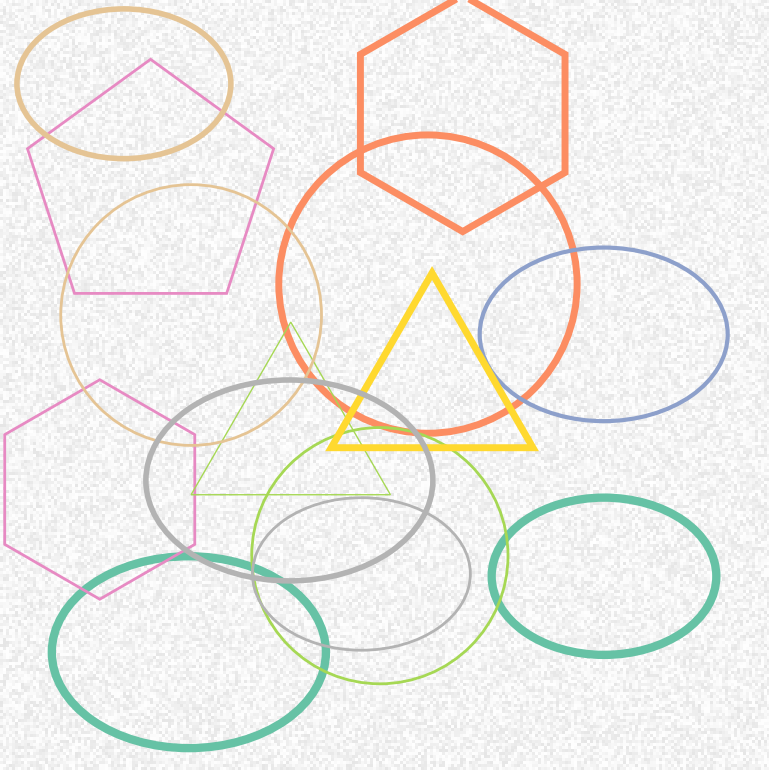[{"shape": "oval", "thickness": 3, "radius": 0.73, "center": [0.784, 0.252]}, {"shape": "oval", "thickness": 3, "radius": 0.89, "center": [0.245, 0.153]}, {"shape": "hexagon", "thickness": 2.5, "radius": 0.77, "center": [0.601, 0.853]}, {"shape": "circle", "thickness": 2.5, "radius": 0.97, "center": [0.556, 0.631]}, {"shape": "oval", "thickness": 1.5, "radius": 0.81, "center": [0.784, 0.566]}, {"shape": "hexagon", "thickness": 1, "radius": 0.71, "center": [0.13, 0.364]}, {"shape": "pentagon", "thickness": 1, "radius": 0.84, "center": [0.196, 0.755]}, {"shape": "triangle", "thickness": 0.5, "radius": 0.75, "center": [0.378, 0.432]}, {"shape": "circle", "thickness": 1, "radius": 0.83, "center": [0.493, 0.278]}, {"shape": "triangle", "thickness": 2.5, "radius": 0.76, "center": [0.561, 0.494]}, {"shape": "circle", "thickness": 1, "radius": 0.85, "center": [0.248, 0.591]}, {"shape": "oval", "thickness": 2, "radius": 0.69, "center": [0.161, 0.891]}, {"shape": "oval", "thickness": 2, "radius": 0.93, "center": [0.376, 0.376]}, {"shape": "oval", "thickness": 1, "radius": 0.71, "center": [0.469, 0.255]}]